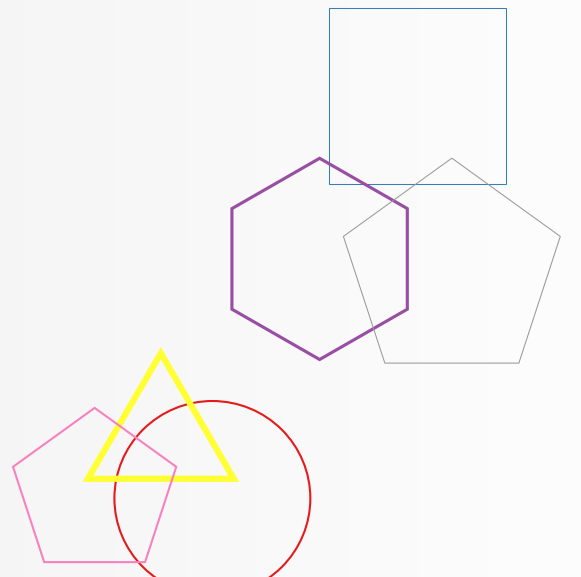[{"shape": "circle", "thickness": 1, "radius": 0.84, "center": [0.365, 0.136]}, {"shape": "square", "thickness": 0.5, "radius": 0.76, "center": [0.718, 0.833]}, {"shape": "hexagon", "thickness": 1.5, "radius": 0.87, "center": [0.55, 0.551]}, {"shape": "triangle", "thickness": 3, "radius": 0.72, "center": [0.277, 0.243]}, {"shape": "pentagon", "thickness": 1, "radius": 0.74, "center": [0.163, 0.145]}, {"shape": "pentagon", "thickness": 0.5, "radius": 0.98, "center": [0.777, 0.529]}]